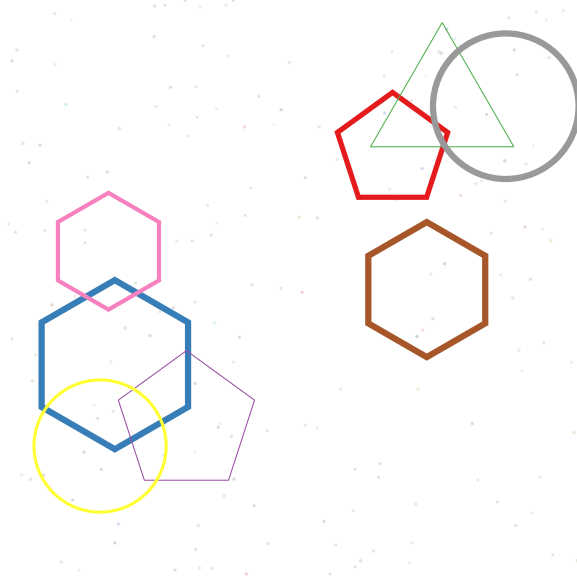[{"shape": "pentagon", "thickness": 2.5, "radius": 0.5, "center": [0.68, 0.739]}, {"shape": "hexagon", "thickness": 3, "radius": 0.73, "center": [0.199, 0.368]}, {"shape": "triangle", "thickness": 0.5, "radius": 0.72, "center": [0.766, 0.817]}, {"shape": "pentagon", "thickness": 0.5, "radius": 0.62, "center": [0.323, 0.268]}, {"shape": "circle", "thickness": 1.5, "radius": 0.57, "center": [0.173, 0.227]}, {"shape": "hexagon", "thickness": 3, "radius": 0.58, "center": [0.739, 0.498]}, {"shape": "hexagon", "thickness": 2, "radius": 0.51, "center": [0.188, 0.564]}, {"shape": "circle", "thickness": 3, "radius": 0.63, "center": [0.876, 0.815]}]